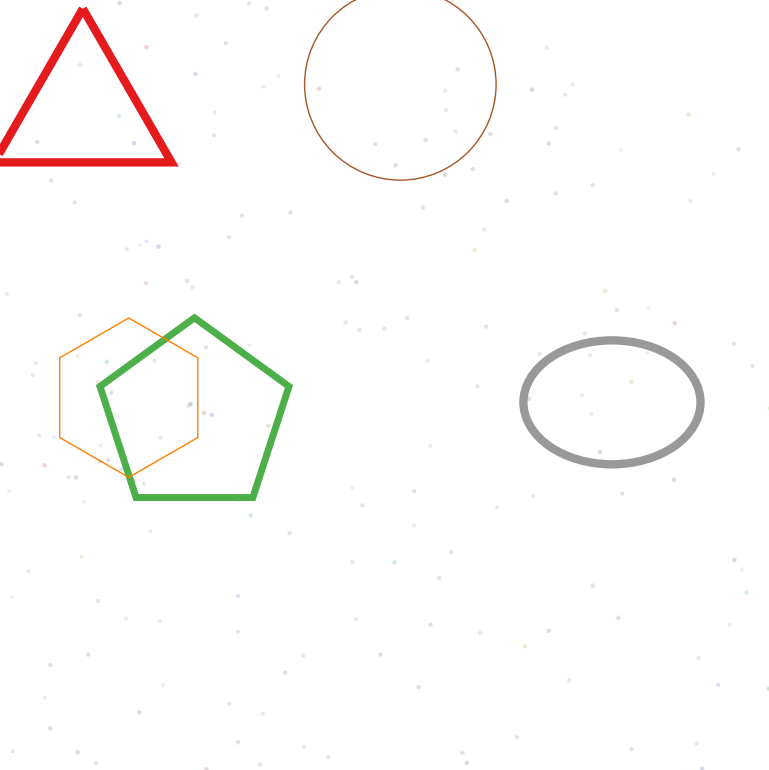[{"shape": "triangle", "thickness": 3, "radius": 0.67, "center": [0.108, 0.856]}, {"shape": "pentagon", "thickness": 2.5, "radius": 0.65, "center": [0.253, 0.458]}, {"shape": "hexagon", "thickness": 0.5, "radius": 0.52, "center": [0.167, 0.484]}, {"shape": "circle", "thickness": 0.5, "radius": 0.62, "center": [0.52, 0.89]}, {"shape": "oval", "thickness": 3, "radius": 0.57, "center": [0.795, 0.478]}]